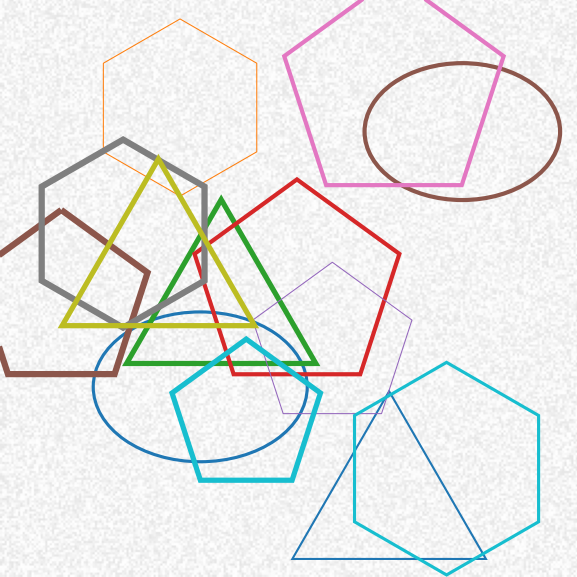[{"shape": "triangle", "thickness": 1, "radius": 0.97, "center": [0.674, 0.128]}, {"shape": "oval", "thickness": 1.5, "radius": 0.93, "center": [0.347, 0.329]}, {"shape": "hexagon", "thickness": 0.5, "radius": 0.77, "center": [0.312, 0.813]}, {"shape": "triangle", "thickness": 2.5, "radius": 0.95, "center": [0.383, 0.464]}, {"shape": "pentagon", "thickness": 2, "radius": 0.93, "center": [0.514, 0.502]}, {"shape": "pentagon", "thickness": 0.5, "radius": 0.72, "center": [0.576, 0.4]}, {"shape": "oval", "thickness": 2, "radius": 0.85, "center": [0.801, 0.771]}, {"shape": "pentagon", "thickness": 3, "radius": 0.79, "center": [0.106, 0.478]}, {"shape": "pentagon", "thickness": 2, "radius": 1.0, "center": [0.682, 0.84]}, {"shape": "hexagon", "thickness": 3, "radius": 0.81, "center": [0.213, 0.595]}, {"shape": "triangle", "thickness": 2.5, "radius": 0.96, "center": [0.274, 0.531]}, {"shape": "hexagon", "thickness": 1.5, "radius": 0.92, "center": [0.773, 0.188]}, {"shape": "pentagon", "thickness": 2.5, "radius": 0.68, "center": [0.426, 0.277]}]